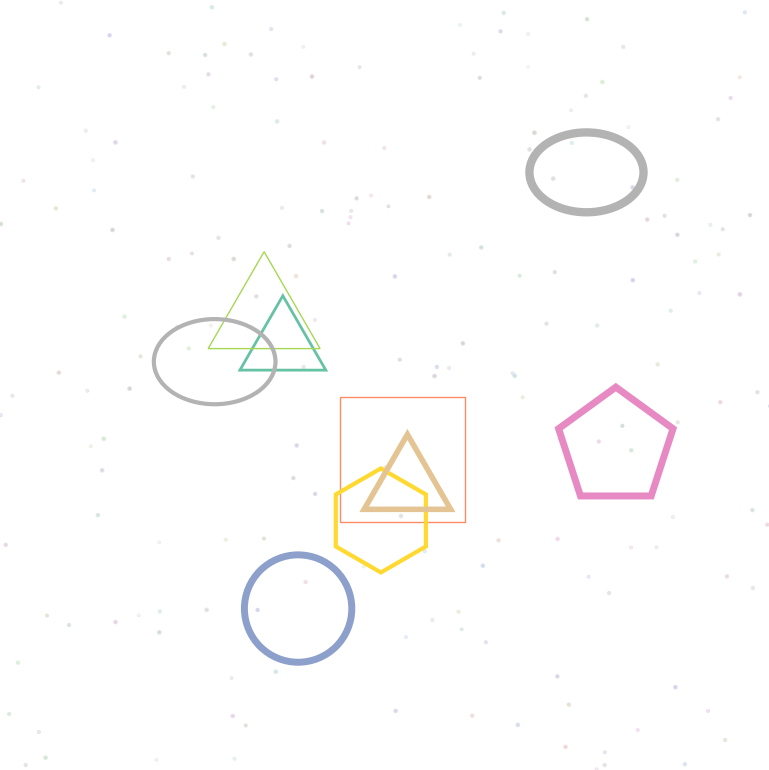[{"shape": "triangle", "thickness": 1, "radius": 0.32, "center": [0.367, 0.552]}, {"shape": "square", "thickness": 0.5, "radius": 0.41, "center": [0.523, 0.403]}, {"shape": "circle", "thickness": 2.5, "radius": 0.35, "center": [0.387, 0.21]}, {"shape": "pentagon", "thickness": 2.5, "radius": 0.39, "center": [0.8, 0.419]}, {"shape": "triangle", "thickness": 0.5, "radius": 0.42, "center": [0.343, 0.589]}, {"shape": "hexagon", "thickness": 1.5, "radius": 0.34, "center": [0.495, 0.324]}, {"shape": "triangle", "thickness": 2, "radius": 0.32, "center": [0.529, 0.371]}, {"shape": "oval", "thickness": 1.5, "radius": 0.39, "center": [0.279, 0.53]}, {"shape": "oval", "thickness": 3, "radius": 0.37, "center": [0.762, 0.776]}]